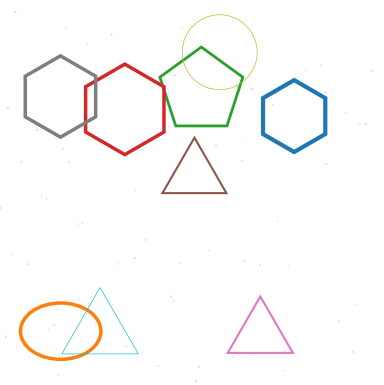[{"shape": "hexagon", "thickness": 3, "radius": 0.47, "center": [0.764, 0.698]}, {"shape": "oval", "thickness": 2.5, "radius": 0.52, "center": [0.158, 0.14]}, {"shape": "pentagon", "thickness": 2, "radius": 0.57, "center": [0.523, 0.765]}, {"shape": "hexagon", "thickness": 2.5, "radius": 0.59, "center": [0.324, 0.716]}, {"shape": "triangle", "thickness": 1.5, "radius": 0.48, "center": [0.505, 0.546]}, {"shape": "triangle", "thickness": 1.5, "radius": 0.49, "center": [0.676, 0.132]}, {"shape": "hexagon", "thickness": 2.5, "radius": 0.53, "center": [0.157, 0.749]}, {"shape": "circle", "thickness": 0.5, "radius": 0.49, "center": [0.571, 0.864]}, {"shape": "triangle", "thickness": 0.5, "radius": 0.57, "center": [0.26, 0.138]}]